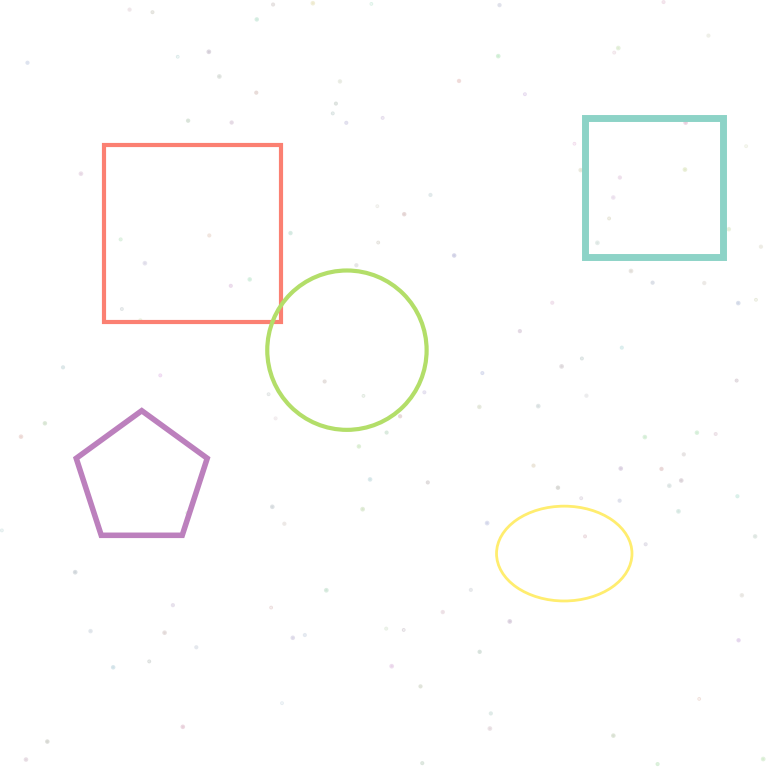[{"shape": "square", "thickness": 2.5, "radius": 0.45, "center": [0.85, 0.757]}, {"shape": "square", "thickness": 1.5, "radius": 0.57, "center": [0.25, 0.697]}, {"shape": "circle", "thickness": 1.5, "radius": 0.52, "center": [0.451, 0.545]}, {"shape": "pentagon", "thickness": 2, "radius": 0.45, "center": [0.184, 0.377]}, {"shape": "oval", "thickness": 1, "radius": 0.44, "center": [0.733, 0.281]}]